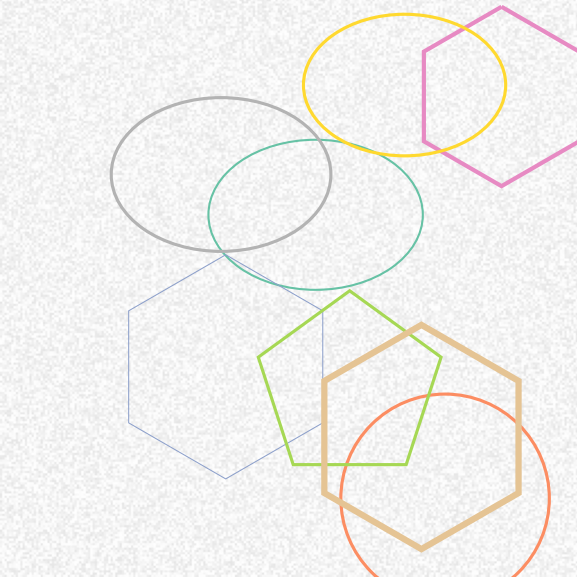[{"shape": "oval", "thickness": 1, "radius": 0.93, "center": [0.547, 0.627]}, {"shape": "circle", "thickness": 1.5, "radius": 0.9, "center": [0.771, 0.136]}, {"shape": "hexagon", "thickness": 0.5, "radius": 0.97, "center": [0.391, 0.364]}, {"shape": "hexagon", "thickness": 2, "radius": 0.78, "center": [0.868, 0.832]}, {"shape": "pentagon", "thickness": 1.5, "radius": 0.83, "center": [0.606, 0.329]}, {"shape": "oval", "thickness": 1.5, "radius": 0.88, "center": [0.701, 0.852]}, {"shape": "hexagon", "thickness": 3, "radius": 0.97, "center": [0.73, 0.242]}, {"shape": "oval", "thickness": 1.5, "radius": 0.95, "center": [0.383, 0.697]}]